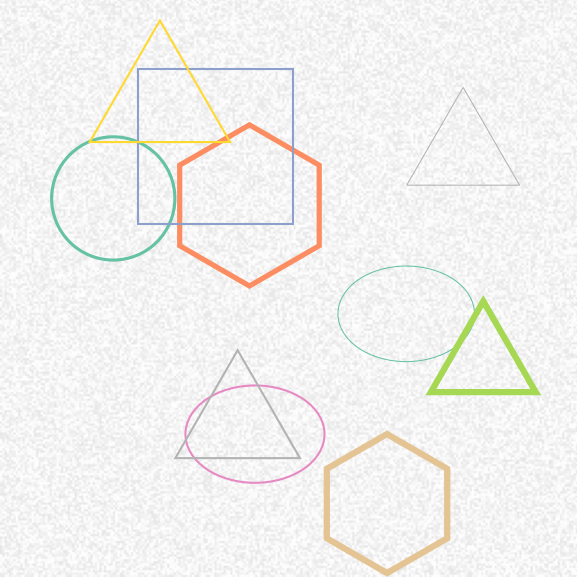[{"shape": "oval", "thickness": 0.5, "radius": 0.59, "center": [0.703, 0.456]}, {"shape": "circle", "thickness": 1.5, "radius": 0.53, "center": [0.196, 0.656]}, {"shape": "hexagon", "thickness": 2.5, "radius": 0.7, "center": [0.432, 0.643]}, {"shape": "square", "thickness": 1, "radius": 0.67, "center": [0.374, 0.745]}, {"shape": "oval", "thickness": 1, "radius": 0.6, "center": [0.442, 0.247]}, {"shape": "triangle", "thickness": 3, "radius": 0.52, "center": [0.837, 0.373]}, {"shape": "triangle", "thickness": 1, "radius": 0.7, "center": [0.277, 0.823]}, {"shape": "hexagon", "thickness": 3, "radius": 0.6, "center": [0.67, 0.127]}, {"shape": "triangle", "thickness": 0.5, "radius": 0.56, "center": [0.802, 0.735]}, {"shape": "triangle", "thickness": 1, "radius": 0.62, "center": [0.412, 0.268]}]